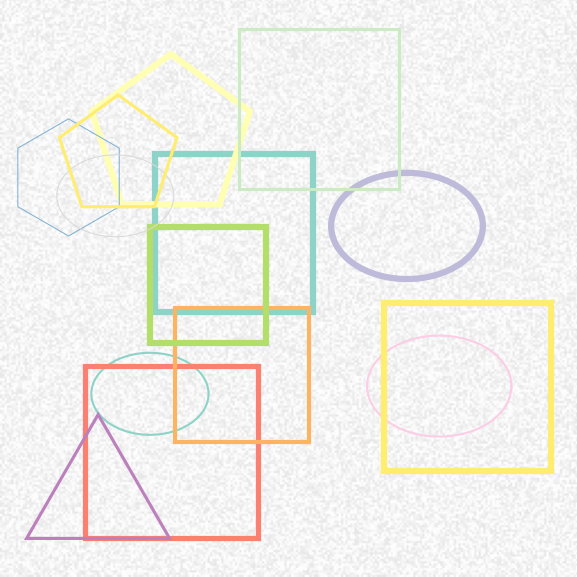[{"shape": "square", "thickness": 3, "radius": 0.68, "center": [0.405, 0.596]}, {"shape": "oval", "thickness": 1, "radius": 0.51, "center": [0.26, 0.317]}, {"shape": "pentagon", "thickness": 3, "radius": 0.72, "center": [0.296, 0.762]}, {"shape": "oval", "thickness": 3, "radius": 0.66, "center": [0.705, 0.608]}, {"shape": "square", "thickness": 2.5, "radius": 0.75, "center": [0.297, 0.216]}, {"shape": "hexagon", "thickness": 0.5, "radius": 0.51, "center": [0.119, 0.692]}, {"shape": "square", "thickness": 2, "radius": 0.58, "center": [0.419, 0.35]}, {"shape": "square", "thickness": 3, "radius": 0.5, "center": [0.361, 0.506]}, {"shape": "oval", "thickness": 1, "radius": 0.62, "center": [0.761, 0.331]}, {"shape": "oval", "thickness": 0.5, "radius": 0.51, "center": [0.2, 0.66]}, {"shape": "triangle", "thickness": 1.5, "radius": 0.71, "center": [0.17, 0.138]}, {"shape": "square", "thickness": 1.5, "radius": 0.69, "center": [0.552, 0.81]}, {"shape": "square", "thickness": 3, "radius": 0.73, "center": [0.81, 0.329]}, {"shape": "pentagon", "thickness": 1.5, "radius": 0.53, "center": [0.205, 0.728]}]